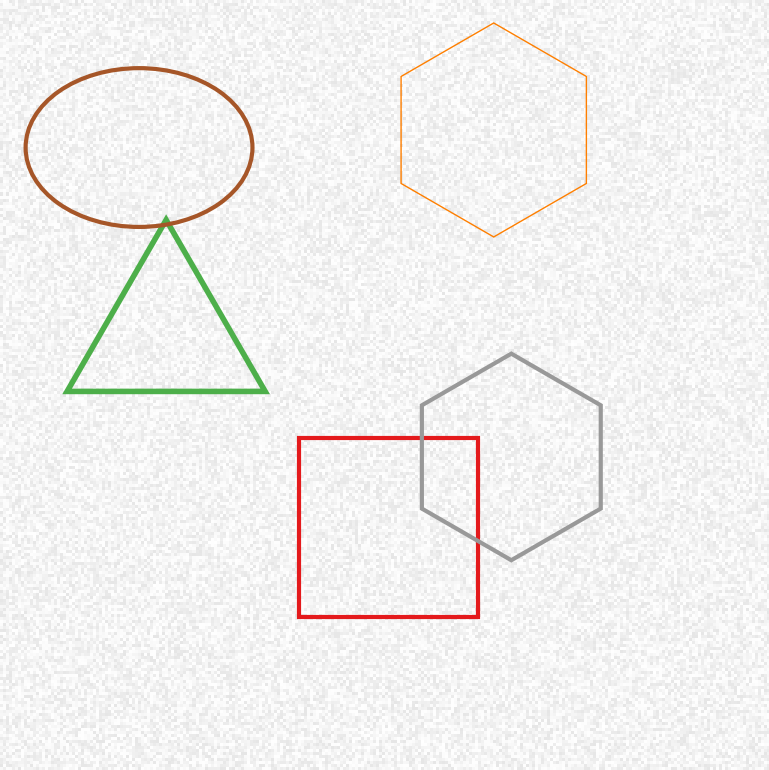[{"shape": "square", "thickness": 1.5, "radius": 0.58, "center": [0.505, 0.315]}, {"shape": "triangle", "thickness": 2, "radius": 0.74, "center": [0.216, 0.566]}, {"shape": "hexagon", "thickness": 0.5, "radius": 0.69, "center": [0.641, 0.831]}, {"shape": "oval", "thickness": 1.5, "radius": 0.74, "center": [0.181, 0.808]}, {"shape": "hexagon", "thickness": 1.5, "radius": 0.67, "center": [0.664, 0.407]}]